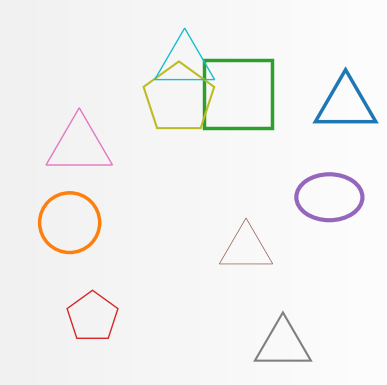[{"shape": "triangle", "thickness": 2.5, "radius": 0.45, "center": [0.892, 0.729]}, {"shape": "circle", "thickness": 2.5, "radius": 0.39, "center": [0.18, 0.422]}, {"shape": "square", "thickness": 2.5, "radius": 0.44, "center": [0.614, 0.755]}, {"shape": "pentagon", "thickness": 1, "radius": 0.34, "center": [0.239, 0.177]}, {"shape": "oval", "thickness": 3, "radius": 0.43, "center": [0.85, 0.488]}, {"shape": "triangle", "thickness": 0.5, "radius": 0.4, "center": [0.635, 0.354]}, {"shape": "triangle", "thickness": 1, "radius": 0.5, "center": [0.204, 0.621]}, {"shape": "triangle", "thickness": 1.5, "radius": 0.42, "center": [0.73, 0.105]}, {"shape": "pentagon", "thickness": 1.5, "radius": 0.48, "center": [0.462, 0.745]}, {"shape": "triangle", "thickness": 1, "radius": 0.45, "center": [0.477, 0.838]}]